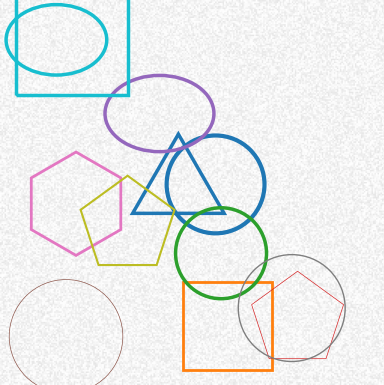[{"shape": "triangle", "thickness": 2.5, "radius": 0.69, "center": [0.463, 0.514]}, {"shape": "circle", "thickness": 3, "radius": 0.64, "center": [0.56, 0.521]}, {"shape": "square", "thickness": 2, "radius": 0.58, "center": [0.59, 0.153]}, {"shape": "circle", "thickness": 2.5, "radius": 0.59, "center": [0.574, 0.342]}, {"shape": "pentagon", "thickness": 0.5, "radius": 0.63, "center": [0.773, 0.17]}, {"shape": "oval", "thickness": 2.5, "radius": 0.71, "center": [0.414, 0.705]}, {"shape": "circle", "thickness": 0.5, "radius": 0.74, "center": [0.171, 0.126]}, {"shape": "hexagon", "thickness": 2, "radius": 0.67, "center": [0.198, 0.471]}, {"shape": "circle", "thickness": 1, "radius": 0.69, "center": [0.758, 0.2]}, {"shape": "pentagon", "thickness": 1.5, "radius": 0.64, "center": [0.331, 0.415]}, {"shape": "square", "thickness": 2.5, "radius": 0.72, "center": [0.186, 0.899]}, {"shape": "oval", "thickness": 2.5, "radius": 0.65, "center": [0.147, 0.897]}]